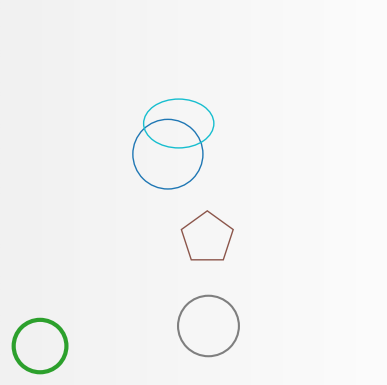[{"shape": "circle", "thickness": 1, "radius": 0.45, "center": [0.433, 0.6]}, {"shape": "circle", "thickness": 3, "radius": 0.34, "center": [0.103, 0.101]}, {"shape": "pentagon", "thickness": 1, "radius": 0.35, "center": [0.535, 0.382]}, {"shape": "circle", "thickness": 1.5, "radius": 0.39, "center": [0.538, 0.153]}, {"shape": "oval", "thickness": 1, "radius": 0.45, "center": [0.461, 0.679]}]